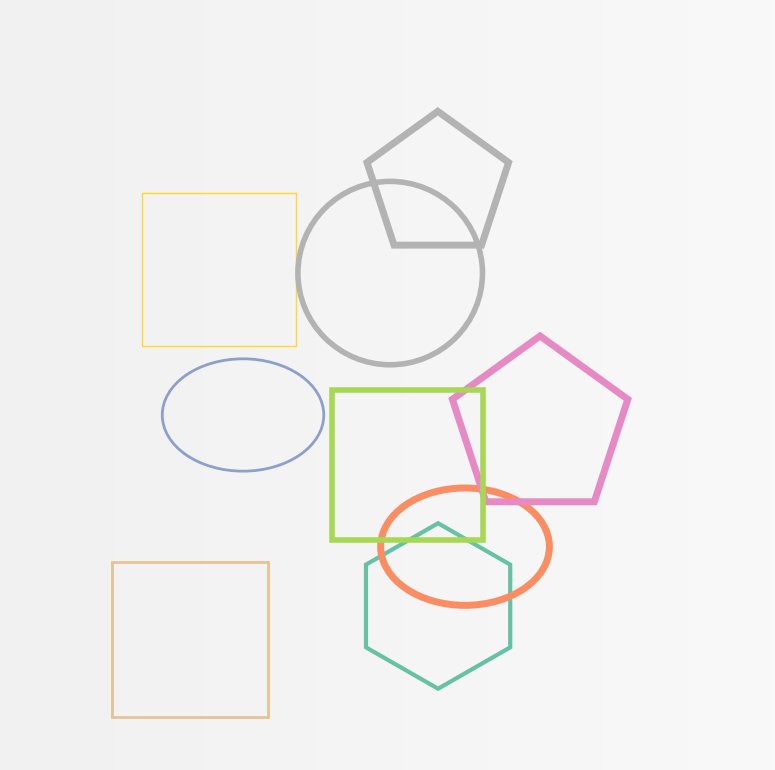[{"shape": "hexagon", "thickness": 1.5, "radius": 0.54, "center": [0.565, 0.213]}, {"shape": "oval", "thickness": 2.5, "radius": 0.54, "center": [0.6, 0.29]}, {"shape": "oval", "thickness": 1, "radius": 0.52, "center": [0.314, 0.461]}, {"shape": "pentagon", "thickness": 2.5, "radius": 0.6, "center": [0.697, 0.445]}, {"shape": "square", "thickness": 2, "radius": 0.49, "center": [0.526, 0.396]}, {"shape": "square", "thickness": 0.5, "radius": 0.5, "center": [0.282, 0.65]}, {"shape": "square", "thickness": 1, "radius": 0.5, "center": [0.245, 0.169]}, {"shape": "pentagon", "thickness": 2.5, "radius": 0.48, "center": [0.565, 0.759]}, {"shape": "circle", "thickness": 2, "radius": 0.6, "center": [0.503, 0.645]}]